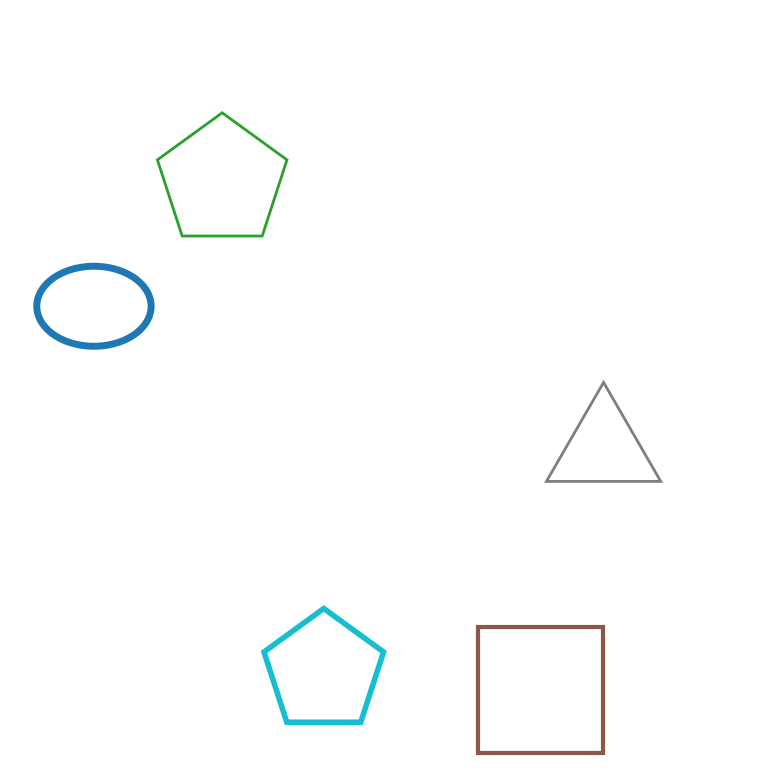[{"shape": "oval", "thickness": 2.5, "radius": 0.37, "center": [0.122, 0.602]}, {"shape": "pentagon", "thickness": 1, "radius": 0.44, "center": [0.289, 0.765]}, {"shape": "square", "thickness": 1.5, "radius": 0.41, "center": [0.702, 0.104]}, {"shape": "triangle", "thickness": 1, "radius": 0.43, "center": [0.784, 0.418]}, {"shape": "pentagon", "thickness": 2, "radius": 0.41, "center": [0.42, 0.128]}]